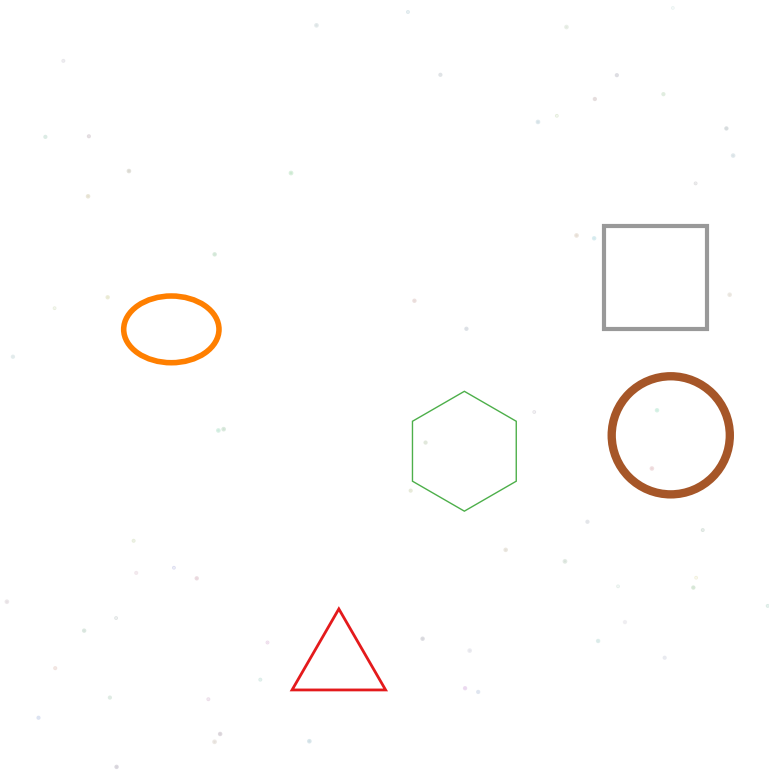[{"shape": "triangle", "thickness": 1, "radius": 0.35, "center": [0.44, 0.139]}, {"shape": "hexagon", "thickness": 0.5, "radius": 0.39, "center": [0.603, 0.414]}, {"shape": "oval", "thickness": 2, "radius": 0.31, "center": [0.223, 0.572]}, {"shape": "circle", "thickness": 3, "radius": 0.38, "center": [0.871, 0.435]}, {"shape": "square", "thickness": 1.5, "radius": 0.34, "center": [0.851, 0.64]}]